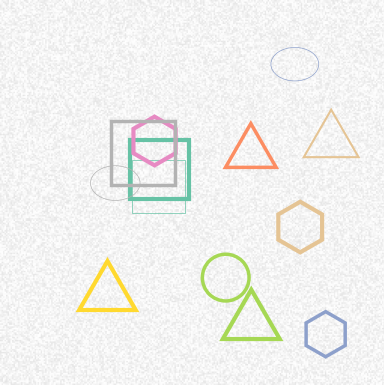[{"shape": "square", "thickness": 0.5, "radius": 0.34, "center": [0.411, 0.516]}, {"shape": "square", "thickness": 3, "radius": 0.38, "center": [0.414, 0.56]}, {"shape": "triangle", "thickness": 2.5, "radius": 0.38, "center": [0.651, 0.603]}, {"shape": "hexagon", "thickness": 2.5, "radius": 0.29, "center": [0.846, 0.132]}, {"shape": "oval", "thickness": 0.5, "radius": 0.31, "center": [0.766, 0.833]}, {"shape": "hexagon", "thickness": 3, "radius": 0.32, "center": [0.401, 0.634]}, {"shape": "triangle", "thickness": 3, "radius": 0.43, "center": [0.653, 0.162]}, {"shape": "circle", "thickness": 2.5, "radius": 0.3, "center": [0.586, 0.279]}, {"shape": "triangle", "thickness": 3, "radius": 0.42, "center": [0.279, 0.237]}, {"shape": "triangle", "thickness": 1.5, "radius": 0.41, "center": [0.86, 0.633]}, {"shape": "hexagon", "thickness": 3, "radius": 0.33, "center": [0.78, 0.41]}, {"shape": "square", "thickness": 2.5, "radius": 0.42, "center": [0.371, 0.602]}, {"shape": "oval", "thickness": 0.5, "radius": 0.32, "center": [0.299, 0.524]}]